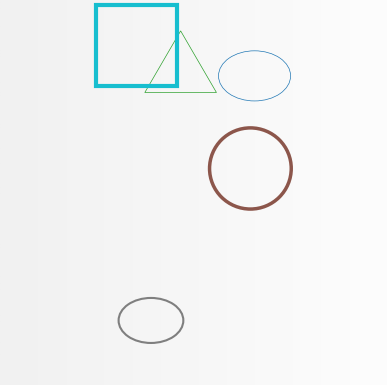[{"shape": "oval", "thickness": 0.5, "radius": 0.47, "center": [0.657, 0.803]}, {"shape": "triangle", "thickness": 0.5, "radius": 0.53, "center": [0.466, 0.813]}, {"shape": "circle", "thickness": 2.5, "radius": 0.53, "center": [0.646, 0.562]}, {"shape": "oval", "thickness": 1.5, "radius": 0.42, "center": [0.39, 0.168]}, {"shape": "square", "thickness": 3, "radius": 0.52, "center": [0.352, 0.882]}]